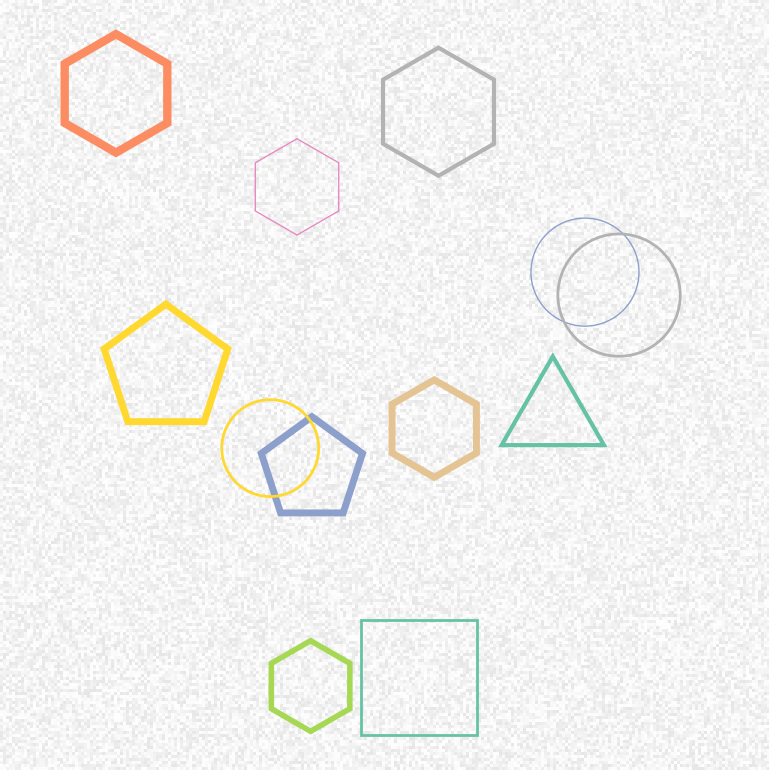[{"shape": "square", "thickness": 1, "radius": 0.37, "center": [0.544, 0.12]}, {"shape": "triangle", "thickness": 1.5, "radius": 0.38, "center": [0.718, 0.46]}, {"shape": "hexagon", "thickness": 3, "radius": 0.38, "center": [0.151, 0.879]}, {"shape": "circle", "thickness": 0.5, "radius": 0.35, "center": [0.76, 0.647]}, {"shape": "pentagon", "thickness": 2.5, "radius": 0.35, "center": [0.405, 0.39]}, {"shape": "hexagon", "thickness": 0.5, "radius": 0.31, "center": [0.386, 0.757]}, {"shape": "hexagon", "thickness": 2, "radius": 0.29, "center": [0.403, 0.109]}, {"shape": "pentagon", "thickness": 2.5, "radius": 0.42, "center": [0.216, 0.521]}, {"shape": "circle", "thickness": 1, "radius": 0.31, "center": [0.351, 0.418]}, {"shape": "hexagon", "thickness": 2.5, "radius": 0.32, "center": [0.564, 0.443]}, {"shape": "hexagon", "thickness": 1.5, "radius": 0.42, "center": [0.569, 0.855]}, {"shape": "circle", "thickness": 1, "radius": 0.4, "center": [0.804, 0.617]}]